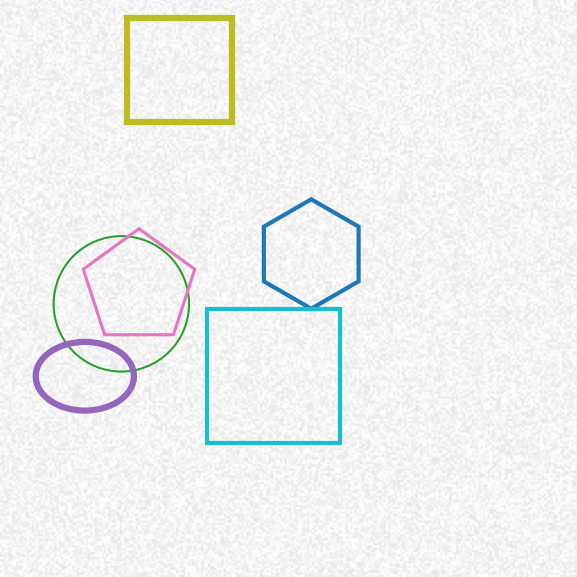[{"shape": "hexagon", "thickness": 2, "radius": 0.47, "center": [0.539, 0.559]}, {"shape": "circle", "thickness": 1, "radius": 0.59, "center": [0.21, 0.473]}, {"shape": "oval", "thickness": 3, "radius": 0.43, "center": [0.147, 0.348]}, {"shape": "pentagon", "thickness": 1.5, "radius": 0.51, "center": [0.241, 0.502]}, {"shape": "square", "thickness": 3, "radius": 0.45, "center": [0.311, 0.879]}, {"shape": "square", "thickness": 2, "radius": 0.58, "center": [0.474, 0.348]}]